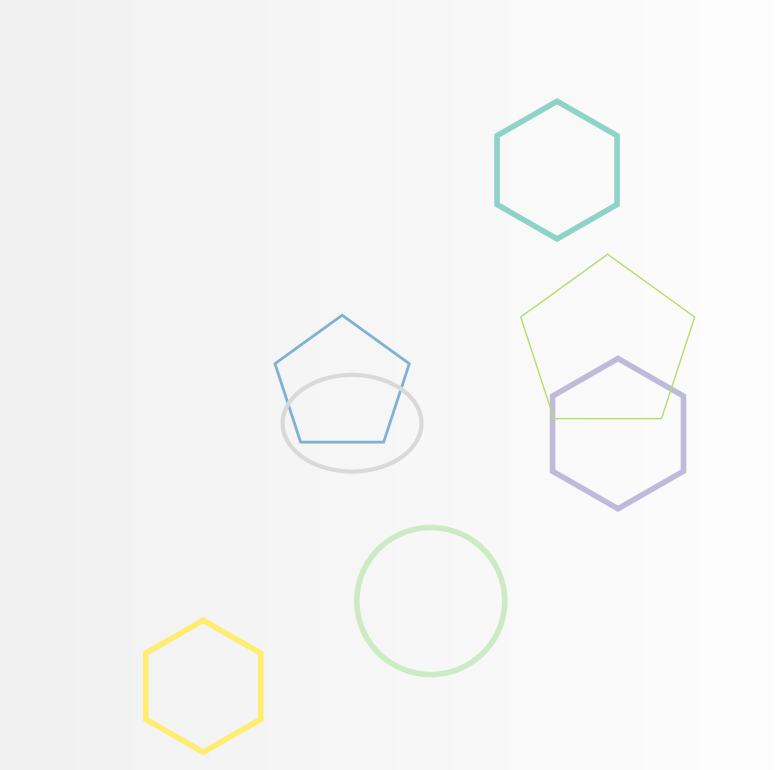[{"shape": "hexagon", "thickness": 2, "radius": 0.45, "center": [0.719, 0.779]}, {"shape": "hexagon", "thickness": 2, "radius": 0.49, "center": [0.797, 0.437]}, {"shape": "pentagon", "thickness": 1, "radius": 0.46, "center": [0.441, 0.5]}, {"shape": "pentagon", "thickness": 0.5, "radius": 0.59, "center": [0.784, 0.552]}, {"shape": "oval", "thickness": 1.5, "radius": 0.45, "center": [0.454, 0.45]}, {"shape": "circle", "thickness": 2, "radius": 0.48, "center": [0.556, 0.219]}, {"shape": "hexagon", "thickness": 2, "radius": 0.43, "center": [0.262, 0.109]}]